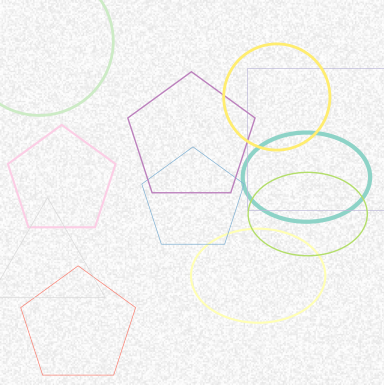[{"shape": "oval", "thickness": 3, "radius": 0.83, "center": [0.796, 0.54]}, {"shape": "oval", "thickness": 1.5, "radius": 0.87, "center": [0.671, 0.284]}, {"shape": "square", "thickness": 0.5, "radius": 0.92, "center": [0.825, 0.639]}, {"shape": "pentagon", "thickness": 0.5, "radius": 0.78, "center": [0.203, 0.153]}, {"shape": "pentagon", "thickness": 0.5, "radius": 0.7, "center": [0.501, 0.479]}, {"shape": "oval", "thickness": 1, "radius": 0.77, "center": [0.799, 0.444]}, {"shape": "pentagon", "thickness": 1.5, "radius": 0.73, "center": [0.16, 0.529]}, {"shape": "triangle", "thickness": 0.5, "radius": 0.87, "center": [0.123, 0.313]}, {"shape": "pentagon", "thickness": 1, "radius": 0.87, "center": [0.497, 0.64]}, {"shape": "circle", "thickness": 2, "radius": 0.96, "center": [0.102, 0.892]}, {"shape": "circle", "thickness": 2, "radius": 0.69, "center": [0.719, 0.748]}]